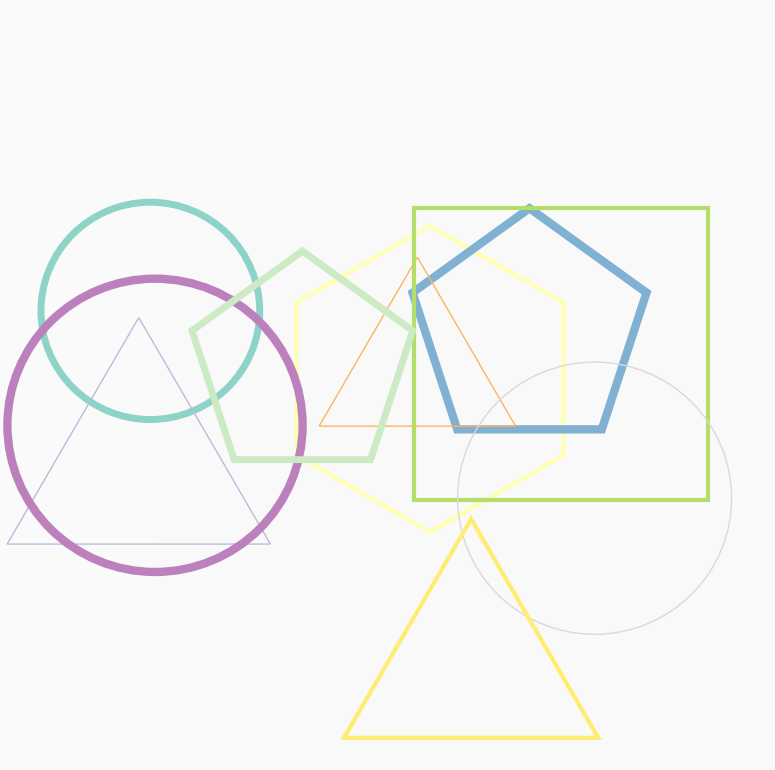[{"shape": "circle", "thickness": 2.5, "radius": 0.71, "center": [0.194, 0.596]}, {"shape": "hexagon", "thickness": 1.5, "radius": 0.99, "center": [0.555, 0.508]}, {"shape": "triangle", "thickness": 0.5, "radius": 0.98, "center": [0.179, 0.391]}, {"shape": "pentagon", "thickness": 3, "radius": 0.79, "center": [0.683, 0.571]}, {"shape": "triangle", "thickness": 0.5, "radius": 0.73, "center": [0.539, 0.52]}, {"shape": "square", "thickness": 1.5, "radius": 0.95, "center": [0.724, 0.54]}, {"shape": "circle", "thickness": 0.5, "radius": 0.88, "center": [0.767, 0.353]}, {"shape": "circle", "thickness": 3, "radius": 0.95, "center": [0.2, 0.448]}, {"shape": "pentagon", "thickness": 2.5, "radius": 0.75, "center": [0.39, 0.524]}, {"shape": "triangle", "thickness": 1.5, "radius": 0.95, "center": [0.608, 0.137]}]